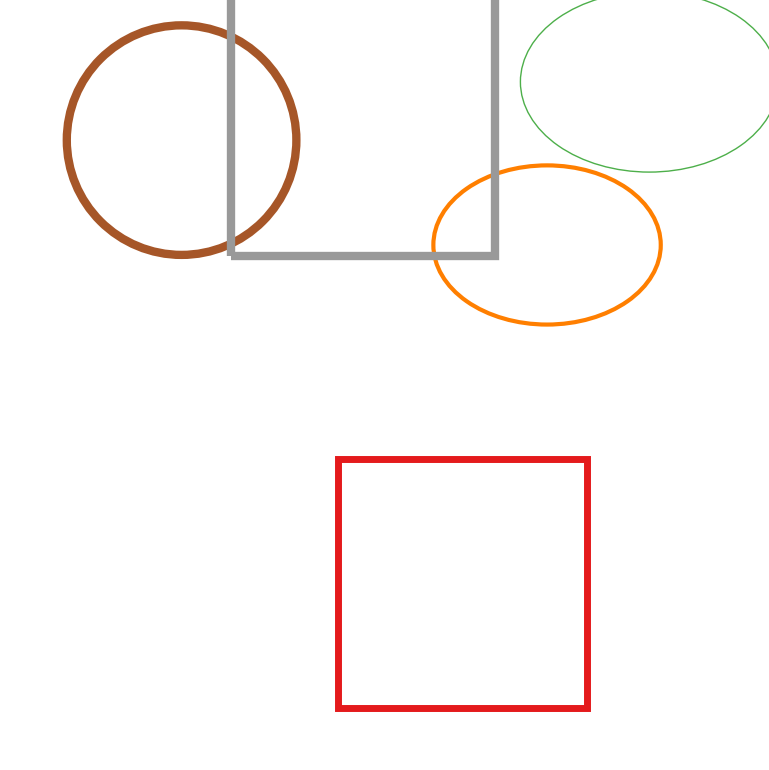[{"shape": "square", "thickness": 2.5, "radius": 0.81, "center": [0.6, 0.242]}, {"shape": "oval", "thickness": 0.5, "radius": 0.84, "center": [0.843, 0.894]}, {"shape": "oval", "thickness": 1.5, "radius": 0.74, "center": [0.71, 0.682]}, {"shape": "circle", "thickness": 3, "radius": 0.75, "center": [0.236, 0.818]}, {"shape": "square", "thickness": 3, "radius": 0.86, "center": [0.471, 0.839]}]